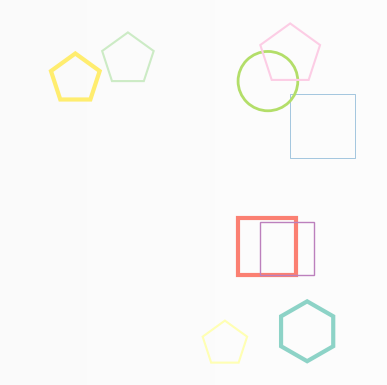[{"shape": "hexagon", "thickness": 3, "radius": 0.39, "center": [0.793, 0.14]}, {"shape": "pentagon", "thickness": 1.5, "radius": 0.3, "center": [0.58, 0.107]}, {"shape": "square", "thickness": 3, "radius": 0.37, "center": [0.688, 0.36]}, {"shape": "square", "thickness": 0.5, "radius": 0.42, "center": [0.833, 0.673]}, {"shape": "circle", "thickness": 2, "radius": 0.39, "center": [0.691, 0.789]}, {"shape": "pentagon", "thickness": 1.5, "radius": 0.41, "center": [0.749, 0.858]}, {"shape": "square", "thickness": 1, "radius": 0.35, "center": [0.741, 0.354]}, {"shape": "pentagon", "thickness": 1.5, "radius": 0.35, "center": [0.33, 0.846]}, {"shape": "pentagon", "thickness": 3, "radius": 0.33, "center": [0.194, 0.795]}]